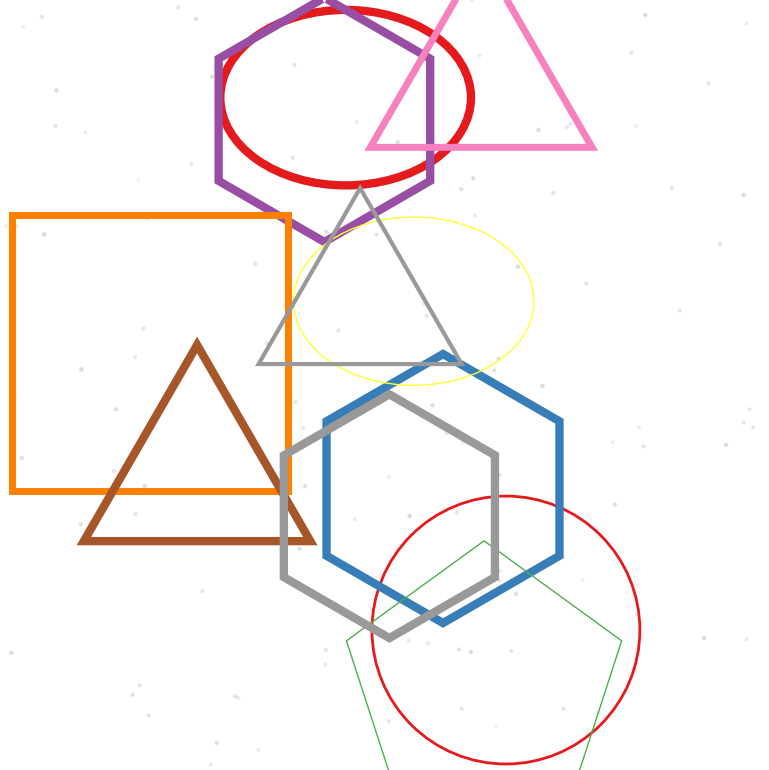[{"shape": "circle", "thickness": 1, "radius": 0.87, "center": [0.657, 0.182]}, {"shape": "oval", "thickness": 3, "radius": 0.81, "center": [0.449, 0.873]}, {"shape": "hexagon", "thickness": 3, "radius": 0.87, "center": [0.575, 0.366]}, {"shape": "pentagon", "thickness": 0.5, "radius": 0.94, "center": [0.629, 0.11]}, {"shape": "hexagon", "thickness": 3, "radius": 0.79, "center": [0.421, 0.844]}, {"shape": "square", "thickness": 2.5, "radius": 0.9, "center": [0.195, 0.542]}, {"shape": "oval", "thickness": 0.5, "radius": 0.78, "center": [0.537, 0.609]}, {"shape": "triangle", "thickness": 3, "radius": 0.85, "center": [0.256, 0.382]}, {"shape": "triangle", "thickness": 2.5, "radius": 0.83, "center": [0.625, 0.892]}, {"shape": "hexagon", "thickness": 3, "radius": 0.79, "center": [0.506, 0.33]}, {"shape": "triangle", "thickness": 1.5, "radius": 0.76, "center": [0.468, 0.603]}]